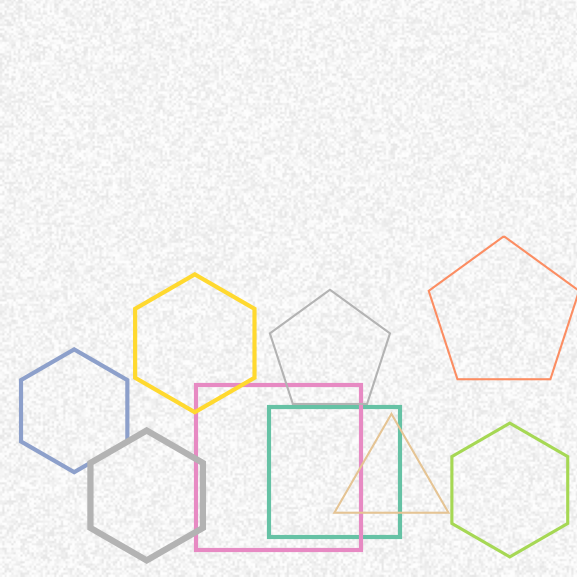[{"shape": "square", "thickness": 2, "radius": 0.57, "center": [0.579, 0.182]}, {"shape": "pentagon", "thickness": 1, "radius": 0.68, "center": [0.873, 0.453]}, {"shape": "hexagon", "thickness": 2, "radius": 0.53, "center": [0.128, 0.288]}, {"shape": "square", "thickness": 2, "radius": 0.71, "center": [0.482, 0.189]}, {"shape": "hexagon", "thickness": 1.5, "radius": 0.58, "center": [0.883, 0.151]}, {"shape": "hexagon", "thickness": 2, "radius": 0.6, "center": [0.337, 0.405]}, {"shape": "triangle", "thickness": 1, "radius": 0.57, "center": [0.678, 0.168]}, {"shape": "pentagon", "thickness": 1, "radius": 0.55, "center": [0.571, 0.388]}, {"shape": "hexagon", "thickness": 3, "radius": 0.56, "center": [0.254, 0.141]}]